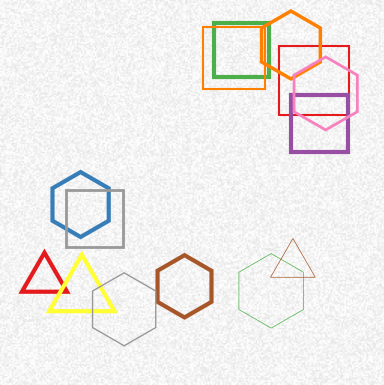[{"shape": "triangle", "thickness": 3, "radius": 0.34, "center": [0.116, 0.276]}, {"shape": "square", "thickness": 1.5, "radius": 0.45, "center": [0.816, 0.791]}, {"shape": "hexagon", "thickness": 3, "radius": 0.42, "center": [0.209, 0.469]}, {"shape": "square", "thickness": 3, "radius": 0.35, "center": [0.627, 0.87]}, {"shape": "hexagon", "thickness": 0.5, "radius": 0.48, "center": [0.704, 0.245]}, {"shape": "square", "thickness": 3, "radius": 0.38, "center": [0.83, 0.679]}, {"shape": "square", "thickness": 1.5, "radius": 0.4, "center": [0.609, 0.849]}, {"shape": "hexagon", "thickness": 2.5, "radius": 0.44, "center": [0.756, 0.883]}, {"shape": "triangle", "thickness": 3, "radius": 0.49, "center": [0.213, 0.241]}, {"shape": "hexagon", "thickness": 3, "radius": 0.4, "center": [0.479, 0.256]}, {"shape": "triangle", "thickness": 0.5, "radius": 0.34, "center": [0.761, 0.313]}, {"shape": "hexagon", "thickness": 2, "radius": 0.47, "center": [0.846, 0.757]}, {"shape": "square", "thickness": 2, "radius": 0.38, "center": [0.245, 0.433]}, {"shape": "hexagon", "thickness": 1, "radius": 0.47, "center": [0.322, 0.197]}]